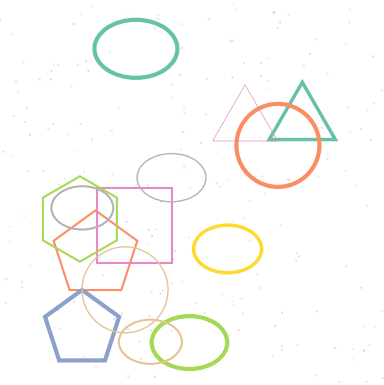[{"shape": "oval", "thickness": 3, "radius": 0.54, "center": [0.353, 0.873]}, {"shape": "triangle", "thickness": 2.5, "radius": 0.5, "center": [0.785, 0.687]}, {"shape": "pentagon", "thickness": 1.5, "radius": 0.57, "center": [0.248, 0.339]}, {"shape": "circle", "thickness": 3, "radius": 0.54, "center": [0.722, 0.622]}, {"shape": "pentagon", "thickness": 3, "radius": 0.51, "center": [0.213, 0.146]}, {"shape": "triangle", "thickness": 0.5, "radius": 0.49, "center": [0.637, 0.682]}, {"shape": "square", "thickness": 1.5, "radius": 0.49, "center": [0.35, 0.414]}, {"shape": "hexagon", "thickness": 1.5, "radius": 0.55, "center": [0.208, 0.431]}, {"shape": "oval", "thickness": 3, "radius": 0.49, "center": [0.492, 0.11]}, {"shape": "oval", "thickness": 2.5, "radius": 0.44, "center": [0.591, 0.353]}, {"shape": "circle", "thickness": 1, "radius": 0.56, "center": [0.325, 0.247]}, {"shape": "oval", "thickness": 1.5, "radius": 0.41, "center": [0.391, 0.112]}, {"shape": "oval", "thickness": 1, "radius": 0.45, "center": [0.445, 0.538]}, {"shape": "oval", "thickness": 1.5, "radius": 0.4, "center": [0.214, 0.46]}]